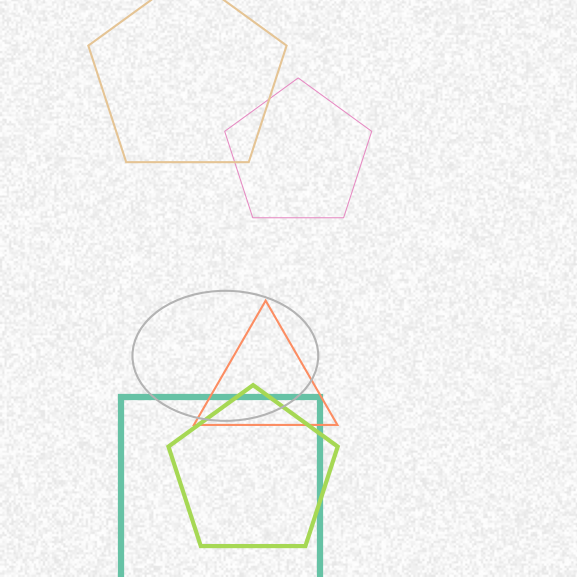[{"shape": "square", "thickness": 3, "radius": 0.86, "center": [0.382, 0.14]}, {"shape": "triangle", "thickness": 1, "radius": 0.72, "center": [0.46, 0.335]}, {"shape": "pentagon", "thickness": 0.5, "radius": 0.67, "center": [0.516, 0.73]}, {"shape": "pentagon", "thickness": 2, "radius": 0.77, "center": [0.438, 0.178]}, {"shape": "pentagon", "thickness": 1, "radius": 0.9, "center": [0.325, 0.864]}, {"shape": "oval", "thickness": 1, "radius": 0.8, "center": [0.39, 0.383]}]